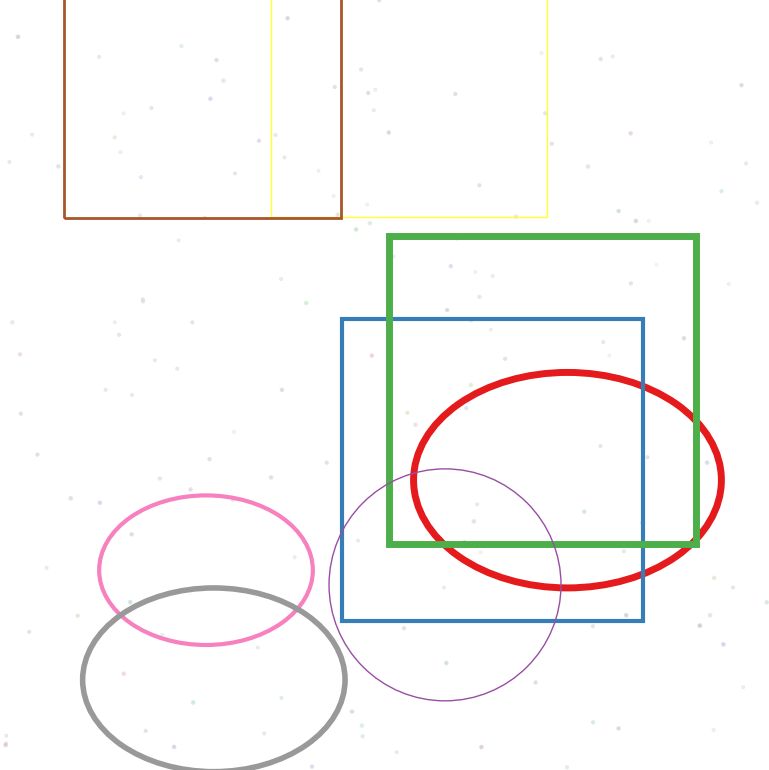[{"shape": "oval", "thickness": 2.5, "radius": 1.0, "center": [0.737, 0.376]}, {"shape": "square", "thickness": 1.5, "radius": 0.98, "center": [0.639, 0.39]}, {"shape": "square", "thickness": 2.5, "radius": 1.0, "center": [0.705, 0.494]}, {"shape": "circle", "thickness": 0.5, "radius": 0.75, "center": [0.578, 0.24]}, {"shape": "square", "thickness": 0.5, "radius": 0.89, "center": [0.531, 0.898]}, {"shape": "square", "thickness": 1, "radius": 0.9, "center": [0.263, 0.897]}, {"shape": "oval", "thickness": 1.5, "radius": 0.69, "center": [0.268, 0.259]}, {"shape": "oval", "thickness": 2, "radius": 0.85, "center": [0.278, 0.117]}]